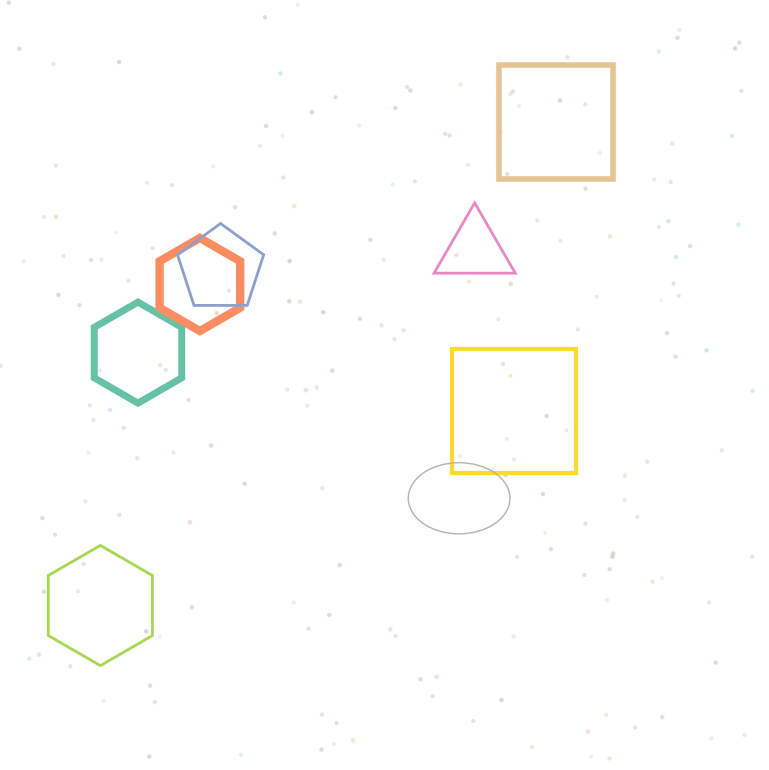[{"shape": "hexagon", "thickness": 2.5, "radius": 0.33, "center": [0.179, 0.542]}, {"shape": "hexagon", "thickness": 3, "radius": 0.3, "center": [0.26, 0.631]}, {"shape": "pentagon", "thickness": 1, "radius": 0.29, "center": [0.286, 0.651]}, {"shape": "triangle", "thickness": 1, "radius": 0.3, "center": [0.616, 0.676]}, {"shape": "hexagon", "thickness": 1, "radius": 0.39, "center": [0.13, 0.214]}, {"shape": "square", "thickness": 1.5, "radius": 0.4, "center": [0.667, 0.466]}, {"shape": "square", "thickness": 2, "radius": 0.37, "center": [0.722, 0.842]}, {"shape": "oval", "thickness": 0.5, "radius": 0.33, "center": [0.596, 0.353]}]